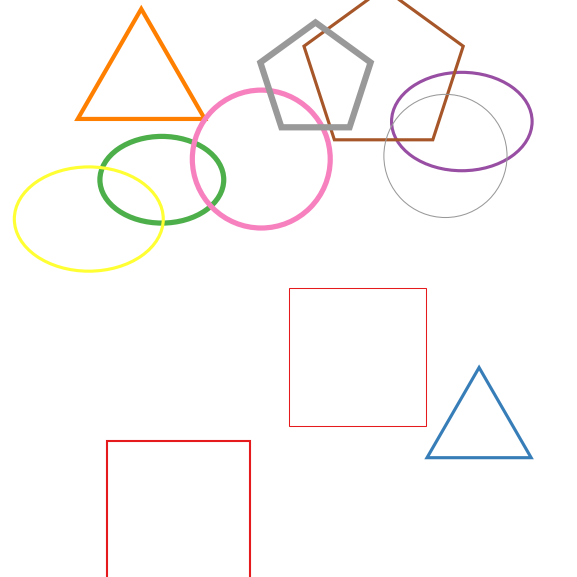[{"shape": "square", "thickness": 1, "radius": 0.62, "center": [0.309, 0.113]}, {"shape": "square", "thickness": 0.5, "radius": 0.59, "center": [0.619, 0.381]}, {"shape": "triangle", "thickness": 1.5, "radius": 0.52, "center": [0.83, 0.259]}, {"shape": "oval", "thickness": 2.5, "radius": 0.54, "center": [0.28, 0.688]}, {"shape": "oval", "thickness": 1.5, "radius": 0.61, "center": [0.8, 0.789]}, {"shape": "triangle", "thickness": 2, "radius": 0.64, "center": [0.245, 0.857]}, {"shape": "oval", "thickness": 1.5, "radius": 0.64, "center": [0.154, 0.62]}, {"shape": "pentagon", "thickness": 1.5, "radius": 0.72, "center": [0.664, 0.874]}, {"shape": "circle", "thickness": 2.5, "radius": 0.6, "center": [0.452, 0.724]}, {"shape": "circle", "thickness": 0.5, "radius": 0.53, "center": [0.771, 0.729]}, {"shape": "pentagon", "thickness": 3, "radius": 0.5, "center": [0.546, 0.86]}]